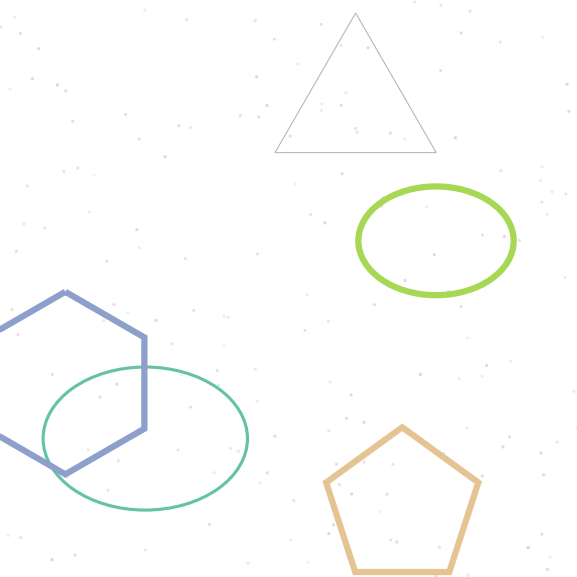[{"shape": "oval", "thickness": 1.5, "radius": 0.88, "center": [0.252, 0.24]}, {"shape": "hexagon", "thickness": 3, "radius": 0.79, "center": [0.113, 0.336]}, {"shape": "oval", "thickness": 3, "radius": 0.67, "center": [0.755, 0.582]}, {"shape": "pentagon", "thickness": 3, "radius": 0.69, "center": [0.696, 0.121]}, {"shape": "triangle", "thickness": 0.5, "radius": 0.81, "center": [0.616, 0.815]}]